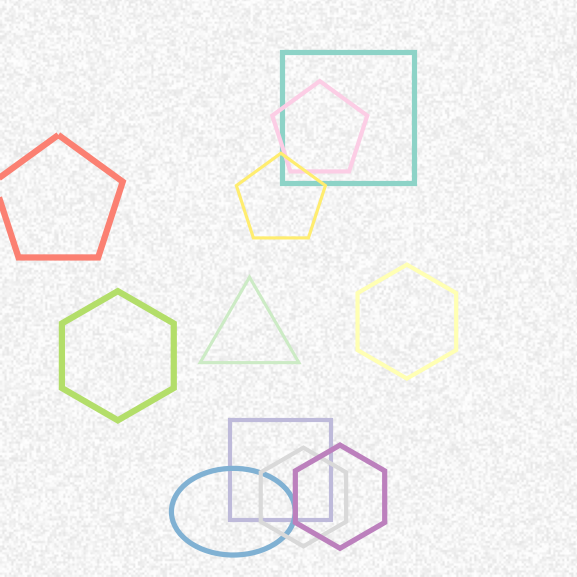[{"shape": "square", "thickness": 2.5, "radius": 0.57, "center": [0.603, 0.796]}, {"shape": "hexagon", "thickness": 2, "radius": 0.49, "center": [0.705, 0.442]}, {"shape": "square", "thickness": 2, "radius": 0.44, "center": [0.485, 0.185]}, {"shape": "pentagon", "thickness": 3, "radius": 0.59, "center": [0.101, 0.648]}, {"shape": "oval", "thickness": 2.5, "radius": 0.54, "center": [0.404, 0.113]}, {"shape": "hexagon", "thickness": 3, "radius": 0.56, "center": [0.204, 0.383]}, {"shape": "pentagon", "thickness": 2, "radius": 0.43, "center": [0.554, 0.772]}, {"shape": "hexagon", "thickness": 2, "radius": 0.43, "center": [0.525, 0.139]}, {"shape": "hexagon", "thickness": 2.5, "radius": 0.45, "center": [0.589, 0.139]}, {"shape": "triangle", "thickness": 1.5, "radius": 0.49, "center": [0.432, 0.421]}, {"shape": "pentagon", "thickness": 1.5, "radius": 0.41, "center": [0.486, 0.653]}]